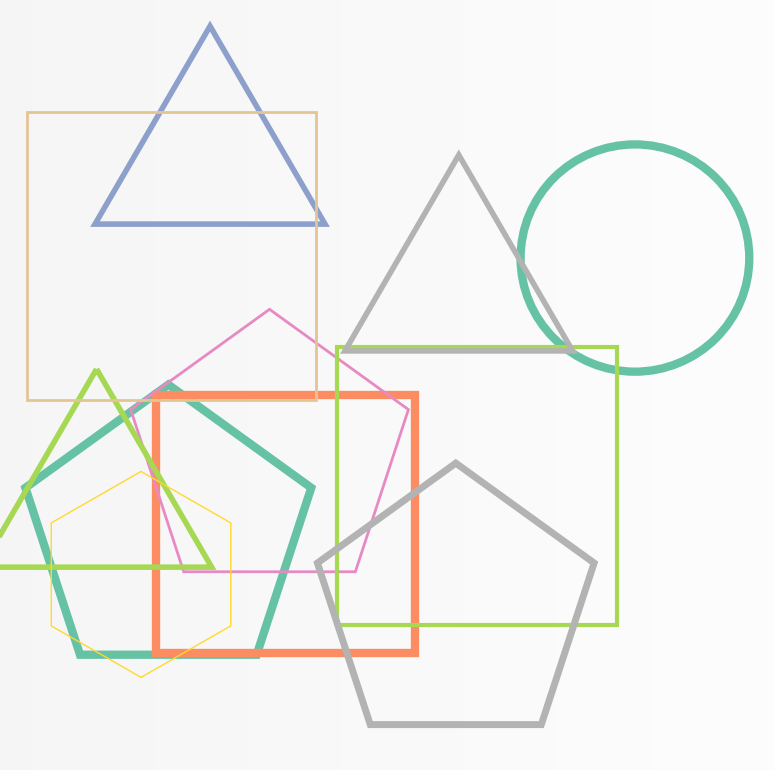[{"shape": "circle", "thickness": 3, "radius": 0.74, "center": [0.819, 0.665]}, {"shape": "pentagon", "thickness": 3, "radius": 0.97, "center": [0.217, 0.307]}, {"shape": "square", "thickness": 3, "radius": 0.84, "center": [0.369, 0.32]}, {"shape": "triangle", "thickness": 2, "radius": 0.86, "center": [0.271, 0.795]}, {"shape": "pentagon", "thickness": 1, "radius": 0.94, "center": [0.348, 0.41]}, {"shape": "triangle", "thickness": 2, "radius": 0.86, "center": [0.125, 0.349]}, {"shape": "square", "thickness": 1.5, "radius": 0.9, "center": [0.615, 0.369]}, {"shape": "hexagon", "thickness": 0.5, "radius": 0.67, "center": [0.182, 0.254]}, {"shape": "square", "thickness": 1, "radius": 0.93, "center": [0.221, 0.668]}, {"shape": "triangle", "thickness": 2, "radius": 0.85, "center": [0.592, 0.629]}, {"shape": "pentagon", "thickness": 2.5, "radius": 0.94, "center": [0.588, 0.211]}]